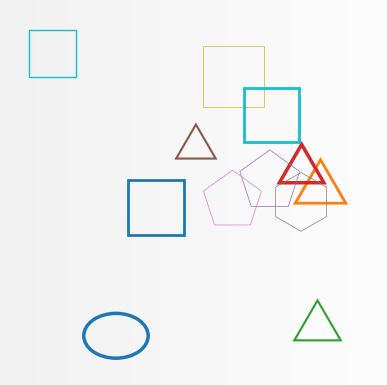[{"shape": "oval", "thickness": 2.5, "radius": 0.42, "center": [0.299, 0.128]}, {"shape": "square", "thickness": 2, "radius": 0.36, "center": [0.402, 0.461]}, {"shape": "triangle", "thickness": 2, "radius": 0.38, "center": [0.827, 0.51]}, {"shape": "triangle", "thickness": 1.5, "radius": 0.35, "center": [0.819, 0.151]}, {"shape": "triangle", "thickness": 2.5, "radius": 0.33, "center": [0.778, 0.558]}, {"shape": "pentagon", "thickness": 0.5, "radius": 0.41, "center": [0.696, 0.529]}, {"shape": "triangle", "thickness": 1.5, "radius": 0.29, "center": [0.506, 0.618]}, {"shape": "pentagon", "thickness": 0.5, "radius": 0.39, "center": [0.6, 0.479]}, {"shape": "hexagon", "thickness": 0.5, "radius": 0.38, "center": [0.777, 0.476]}, {"shape": "square", "thickness": 0.5, "radius": 0.4, "center": [0.603, 0.802]}, {"shape": "square", "thickness": 2, "radius": 0.35, "center": [0.701, 0.701]}, {"shape": "square", "thickness": 1, "radius": 0.3, "center": [0.135, 0.861]}]